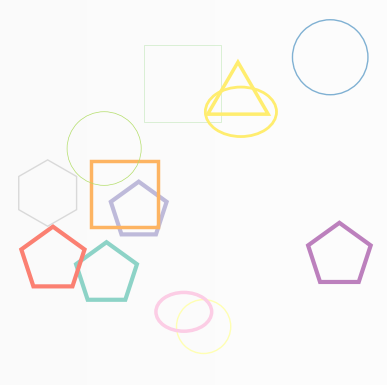[{"shape": "pentagon", "thickness": 3, "radius": 0.41, "center": [0.275, 0.288]}, {"shape": "circle", "thickness": 1, "radius": 0.35, "center": [0.525, 0.152]}, {"shape": "pentagon", "thickness": 3, "radius": 0.38, "center": [0.358, 0.452]}, {"shape": "pentagon", "thickness": 3, "radius": 0.43, "center": [0.137, 0.326]}, {"shape": "circle", "thickness": 1, "radius": 0.49, "center": [0.852, 0.851]}, {"shape": "square", "thickness": 2.5, "radius": 0.43, "center": [0.321, 0.496]}, {"shape": "circle", "thickness": 0.5, "radius": 0.48, "center": [0.269, 0.614]}, {"shape": "oval", "thickness": 2.5, "radius": 0.36, "center": [0.474, 0.19]}, {"shape": "hexagon", "thickness": 1, "radius": 0.43, "center": [0.123, 0.499]}, {"shape": "pentagon", "thickness": 3, "radius": 0.42, "center": [0.876, 0.336]}, {"shape": "square", "thickness": 0.5, "radius": 0.5, "center": [0.47, 0.783]}, {"shape": "oval", "thickness": 2, "radius": 0.46, "center": [0.622, 0.71]}, {"shape": "triangle", "thickness": 2.5, "radius": 0.45, "center": [0.614, 0.749]}]